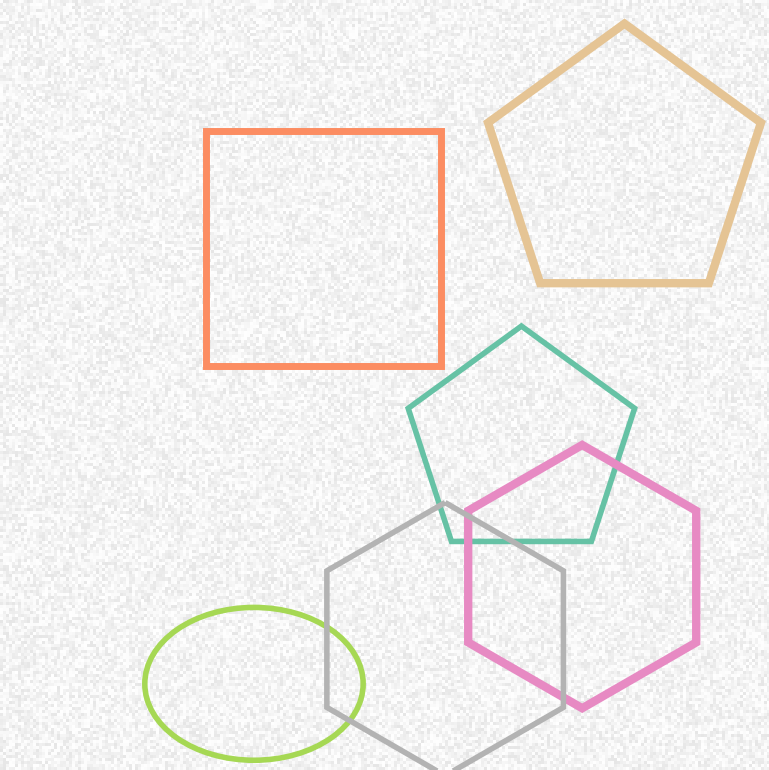[{"shape": "pentagon", "thickness": 2, "radius": 0.77, "center": [0.677, 0.422]}, {"shape": "square", "thickness": 2.5, "radius": 0.76, "center": [0.42, 0.678]}, {"shape": "hexagon", "thickness": 3, "radius": 0.85, "center": [0.756, 0.251]}, {"shape": "oval", "thickness": 2, "radius": 0.71, "center": [0.33, 0.112]}, {"shape": "pentagon", "thickness": 3, "radius": 0.93, "center": [0.811, 0.783]}, {"shape": "hexagon", "thickness": 2, "radius": 0.89, "center": [0.578, 0.17]}]